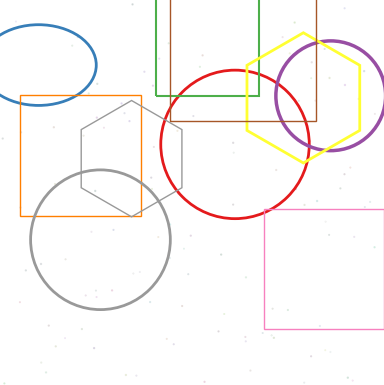[{"shape": "circle", "thickness": 2, "radius": 0.96, "center": [0.61, 0.625]}, {"shape": "oval", "thickness": 2, "radius": 0.75, "center": [0.1, 0.831]}, {"shape": "square", "thickness": 1.5, "radius": 0.67, "center": [0.54, 0.884]}, {"shape": "circle", "thickness": 2.5, "radius": 0.71, "center": [0.859, 0.751]}, {"shape": "square", "thickness": 1, "radius": 0.78, "center": [0.209, 0.595]}, {"shape": "hexagon", "thickness": 2, "radius": 0.85, "center": [0.788, 0.746]}, {"shape": "square", "thickness": 1, "radius": 0.94, "center": [0.631, 0.874]}, {"shape": "square", "thickness": 1, "radius": 0.78, "center": [0.842, 0.302]}, {"shape": "circle", "thickness": 2, "radius": 0.91, "center": [0.261, 0.377]}, {"shape": "hexagon", "thickness": 1, "radius": 0.76, "center": [0.342, 0.588]}]